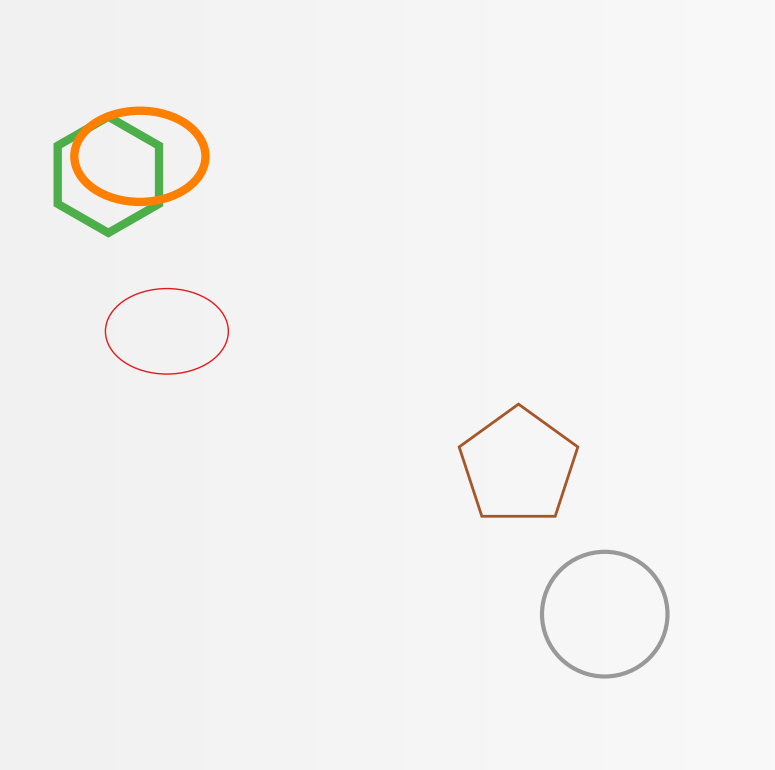[{"shape": "oval", "thickness": 0.5, "radius": 0.4, "center": [0.215, 0.57]}, {"shape": "hexagon", "thickness": 3, "radius": 0.38, "center": [0.14, 0.773]}, {"shape": "oval", "thickness": 3, "radius": 0.42, "center": [0.181, 0.797]}, {"shape": "pentagon", "thickness": 1, "radius": 0.4, "center": [0.669, 0.395]}, {"shape": "circle", "thickness": 1.5, "radius": 0.4, "center": [0.78, 0.202]}]